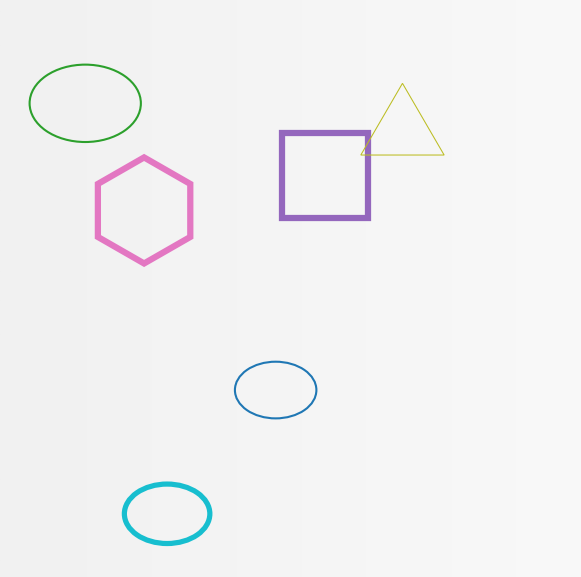[{"shape": "oval", "thickness": 1, "radius": 0.35, "center": [0.474, 0.324]}, {"shape": "oval", "thickness": 1, "radius": 0.48, "center": [0.147, 0.82]}, {"shape": "square", "thickness": 3, "radius": 0.37, "center": [0.559, 0.696]}, {"shape": "hexagon", "thickness": 3, "radius": 0.46, "center": [0.248, 0.635]}, {"shape": "triangle", "thickness": 0.5, "radius": 0.41, "center": [0.692, 0.772]}, {"shape": "oval", "thickness": 2.5, "radius": 0.37, "center": [0.287, 0.109]}]